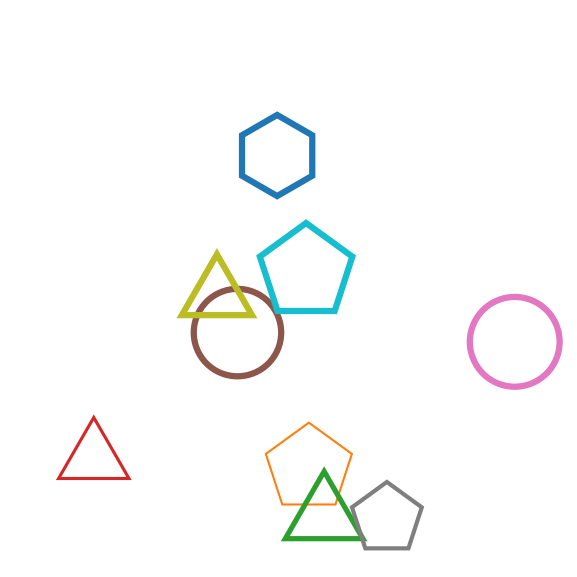[{"shape": "hexagon", "thickness": 3, "radius": 0.35, "center": [0.48, 0.73]}, {"shape": "pentagon", "thickness": 1, "radius": 0.39, "center": [0.535, 0.189]}, {"shape": "triangle", "thickness": 2.5, "radius": 0.39, "center": [0.561, 0.105]}, {"shape": "triangle", "thickness": 1.5, "radius": 0.35, "center": [0.162, 0.206]}, {"shape": "circle", "thickness": 3, "radius": 0.38, "center": [0.411, 0.423]}, {"shape": "circle", "thickness": 3, "radius": 0.39, "center": [0.891, 0.407]}, {"shape": "pentagon", "thickness": 2, "radius": 0.32, "center": [0.67, 0.101]}, {"shape": "triangle", "thickness": 3, "radius": 0.35, "center": [0.376, 0.489]}, {"shape": "pentagon", "thickness": 3, "radius": 0.42, "center": [0.53, 0.529]}]